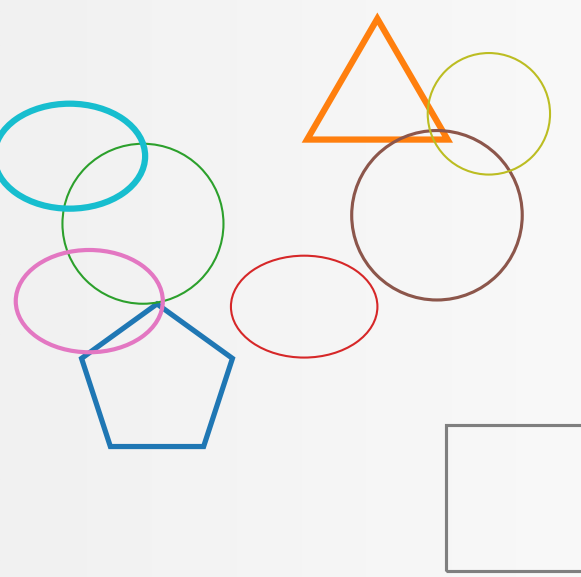[{"shape": "pentagon", "thickness": 2.5, "radius": 0.68, "center": [0.27, 0.336]}, {"shape": "triangle", "thickness": 3, "radius": 0.7, "center": [0.649, 0.827]}, {"shape": "circle", "thickness": 1, "radius": 0.69, "center": [0.246, 0.612]}, {"shape": "oval", "thickness": 1, "radius": 0.63, "center": [0.523, 0.468]}, {"shape": "circle", "thickness": 1.5, "radius": 0.73, "center": [0.752, 0.626]}, {"shape": "oval", "thickness": 2, "radius": 0.63, "center": [0.154, 0.478]}, {"shape": "square", "thickness": 1.5, "radius": 0.63, "center": [0.893, 0.137]}, {"shape": "circle", "thickness": 1, "radius": 0.53, "center": [0.841, 0.802]}, {"shape": "oval", "thickness": 3, "radius": 0.65, "center": [0.12, 0.729]}]